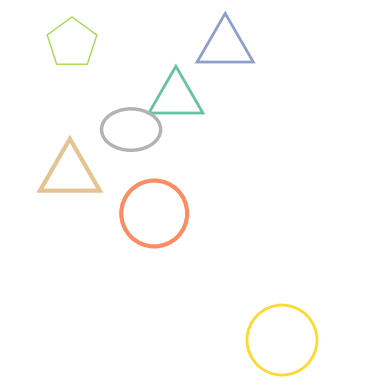[{"shape": "triangle", "thickness": 2, "radius": 0.4, "center": [0.457, 0.747]}, {"shape": "circle", "thickness": 3, "radius": 0.43, "center": [0.401, 0.446]}, {"shape": "triangle", "thickness": 2, "radius": 0.42, "center": [0.585, 0.881]}, {"shape": "pentagon", "thickness": 1, "radius": 0.34, "center": [0.187, 0.888]}, {"shape": "circle", "thickness": 2, "radius": 0.45, "center": [0.732, 0.117]}, {"shape": "triangle", "thickness": 3, "radius": 0.45, "center": [0.182, 0.55]}, {"shape": "oval", "thickness": 2.5, "radius": 0.38, "center": [0.34, 0.663]}]